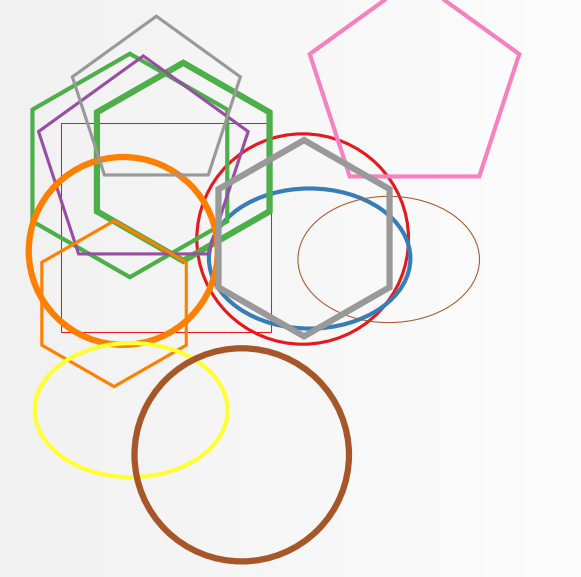[{"shape": "circle", "thickness": 1.5, "radius": 0.91, "center": [0.521, 0.585]}, {"shape": "square", "thickness": 0.5, "radius": 0.9, "center": [0.286, 0.605]}, {"shape": "oval", "thickness": 2, "radius": 0.87, "center": [0.533, 0.551]}, {"shape": "hexagon", "thickness": 2, "radius": 0.97, "center": [0.223, 0.713]}, {"shape": "hexagon", "thickness": 3, "radius": 0.86, "center": [0.315, 0.719]}, {"shape": "pentagon", "thickness": 1.5, "radius": 0.95, "center": [0.247, 0.713]}, {"shape": "hexagon", "thickness": 1.5, "radius": 0.72, "center": [0.196, 0.473]}, {"shape": "circle", "thickness": 3, "radius": 0.81, "center": [0.212, 0.565]}, {"shape": "oval", "thickness": 2, "radius": 0.83, "center": [0.226, 0.289]}, {"shape": "oval", "thickness": 0.5, "radius": 0.78, "center": [0.669, 0.55]}, {"shape": "circle", "thickness": 3, "radius": 0.92, "center": [0.416, 0.212]}, {"shape": "pentagon", "thickness": 2, "radius": 0.95, "center": [0.713, 0.847]}, {"shape": "hexagon", "thickness": 3, "radius": 0.85, "center": [0.523, 0.587]}, {"shape": "pentagon", "thickness": 1.5, "radius": 0.76, "center": [0.269, 0.819]}]